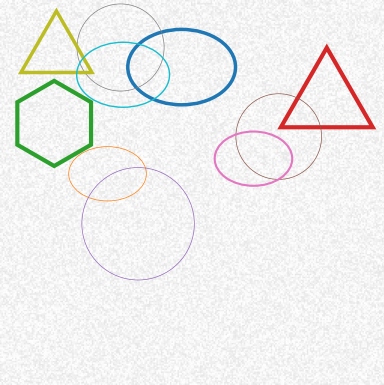[{"shape": "oval", "thickness": 2.5, "radius": 0.7, "center": [0.472, 0.826]}, {"shape": "oval", "thickness": 0.5, "radius": 0.5, "center": [0.279, 0.549]}, {"shape": "hexagon", "thickness": 3, "radius": 0.55, "center": [0.141, 0.679]}, {"shape": "triangle", "thickness": 3, "radius": 0.69, "center": [0.849, 0.738]}, {"shape": "circle", "thickness": 0.5, "radius": 0.73, "center": [0.359, 0.419]}, {"shape": "circle", "thickness": 0.5, "radius": 0.56, "center": [0.724, 0.645]}, {"shape": "oval", "thickness": 1.5, "radius": 0.5, "center": [0.658, 0.588]}, {"shape": "circle", "thickness": 0.5, "radius": 0.57, "center": [0.313, 0.877]}, {"shape": "triangle", "thickness": 2.5, "radius": 0.53, "center": [0.147, 0.865]}, {"shape": "oval", "thickness": 1, "radius": 0.6, "center": [0.32, 0.806]}]